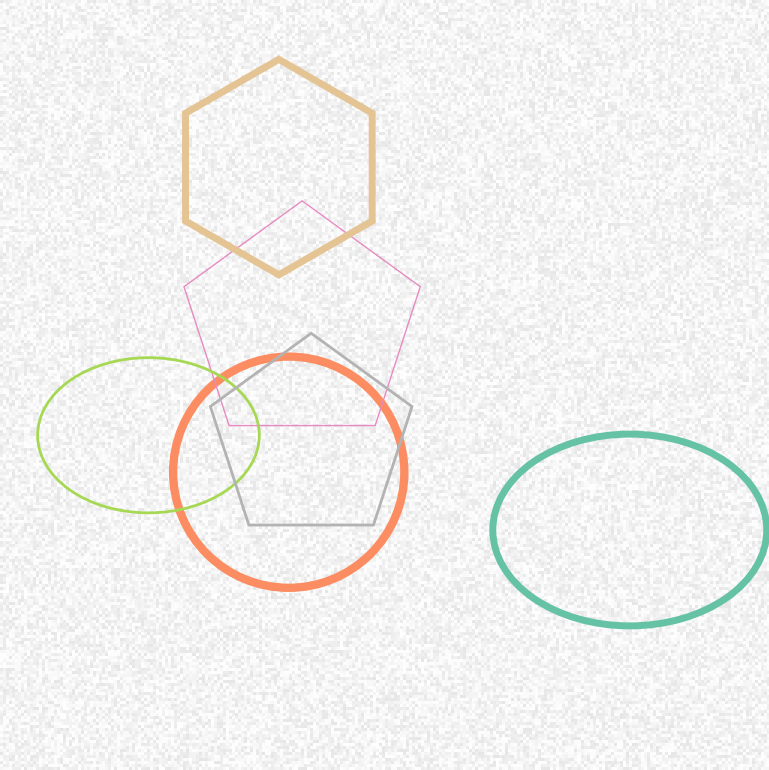[{"shape": "oval", "thickness": 2.5, "radius": 0.89, "center": [0.818, 0.312]}, {"shape": "circle", "thickness": 3, "radius": 0.75, "center": [0.375, 0.387]}, {"shape": "pentagon", "thickness": 0.5, "radius": 0.81, "center": [0.392, 0.578]}, {"shape": "oval", "thickness": 1, "radius": 0.72, "center": [0.193, 0.435]}, {"shape": "hexagon", "thickness": 2.5, "radius": 0.7, "center": [0.362, 0.783]}, {"shape": "pentagon", "thickness": 1, "radius": 0.69, "center": [0.404, 0.43]}]